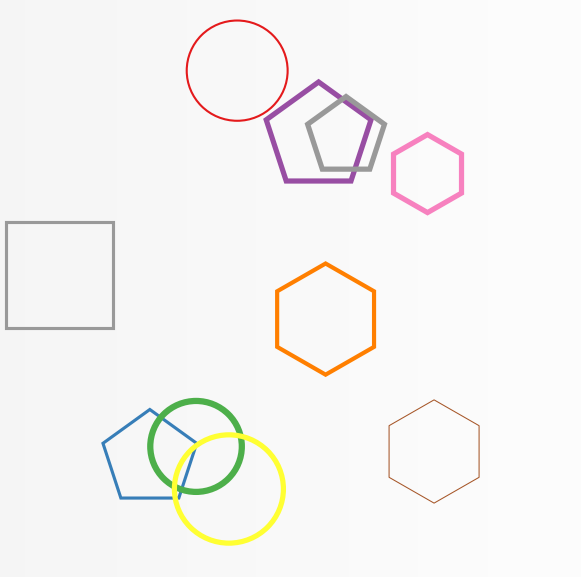[{"shape": "circle", "thickness": 1, "radius": 0.43, "center": [0.408, 0.877]}, {"shape": "pentagon", "thickness": 1.5, "radius": 0.42, "center": [0.258, 0.205]}, {"shape": "circle", "thickness": 3, "radius": 0.39, "center": [0.337, 0.226]}, {"shape": "pentagon", "thickness": 2.5, "radius": 0.47, "center": [0.548, 0.762]}, {"shape": "hexagon", "thickness": 2, "radius": 0.48, "center": [0.56, 0.447]}, {"shape": "circle", "thickness": 2.5, "radius": 0.47, "center": [0.394, 0.152]}, {"shape": "hexagon", "thickness": 0.5, "radius": 0.45, "center": [0.747, 0.217]}, {"shape": "hexagon", "thickness": 2.5, "radius": 0.34, "center": [0.736, 0.699]}, {"shape": "pentagon", "thickness": 2.5, "radius": 0.35, "center": [0.595, 0.762]}, {"shape": "square", "thickness": 1.5, "radius": 0.46, "center": [0.103, 0.523]}]